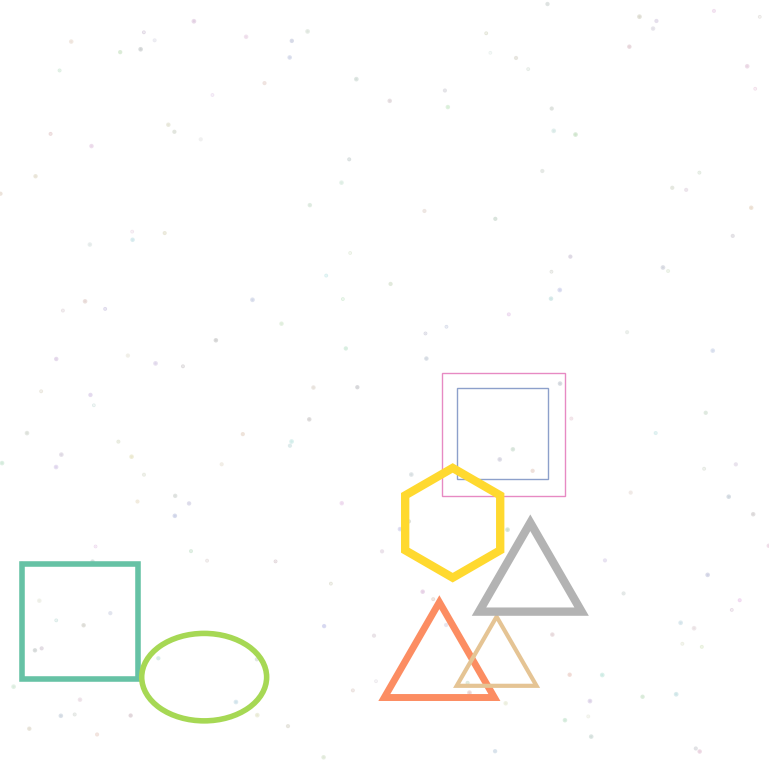[{"shape": "square", "thickness": 2, "radius": 0.38, "center": [0.104, 0.193]}, {"shape": "triangle", "thickness": 2.5, "radius": 0.41, "center": [0.571, 0.135]}, {"shape": "square", "thickness": 0.5, "radius": 0.29, "center": [0.653, 0.437]}, {"shape": "square", "thickness": 0.5, "radius": 0.4, "center": [0.654, 0.436]}, {"shape": "oval", "thickness": 2, "radius": 0.41, "center": [0.265, 0.121]}, {"shape": "hexagon", "thickness": 3, "radius": 0.36, "center": [0.588, 0.321]}, {"shape": "triangle", "thickness": 1.5, "radius": 0.3, "center": [0.645, 0.139]}, {"shape": "triangle", "thickness": 3, "radius": 0.38, "center": [0.689, 0.244]}]